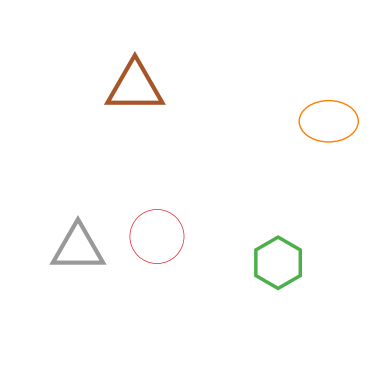[{"shape": "circle", "thickness": 0.5, "radius": 0.35, "center": [0.408, 0.386]}, {"shape": "hexagon", "thickness": 2.5, "radius": 0.33, "center": [0.722, 0.317]}, {"shape": "oval", "thickness": 1, "radius": 0.38, "center": [0.854, 0.685]}, {"shape": "triangle", "thickness": 3, "radius": 0.41, "center": [0.35, 0.774]}, {"shape": "triangle", "thickness": 3, "radius": 0.38, "center": [0.202, 0.355]}]